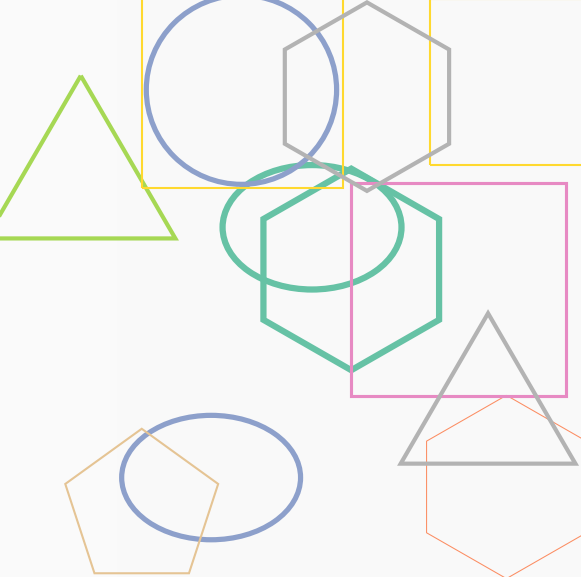[{"shape": "oval", "thickness": 3, "radius": 0.77, "center": [0.537, 0.606]}, {"shape": "hexagon", "thickness": 3, "radius": 0.87, "center": [0.604, 0.533]}, {"shape": "hexagon", "thickness": 0.5, "radius": 0.79, "center": [0.871, 0.156]}, {"shape": "circle", "thickness": 2.5, "radius": 0.82, "center": [0.415, 0.844]}, {"shape": "oval", "thickness": 2.5, "radius": 0.77, "center": [0.363, 0.172]}, {"shape": "square", "thickness": 1.5, "radius": 0.92, "center": [0.788, 0.497]}, {"shape": "triangle", "thickness": 2, "radius": 0.94, "center": [0.139, 0.68]}, {"shape": "square", "thickness": 1, "radius": 0.86, "center": [0.417, 0.845]}, {"shape": "square", "thickness": 1, "radius": 0.72, "center": [0.884, 0.857]}, {"shape": "pentagon", "thickness": 1, "radius": 0.69, "center": [0.244, 0.118]}, {"shape": "hexagon", "thickness": 2, "radius": 0.82, "center": [0.631, 0.832]}, {"shape": "triangle", "thickness": 2, "radius": 0.87, "center": [0.84, 0.283]}]